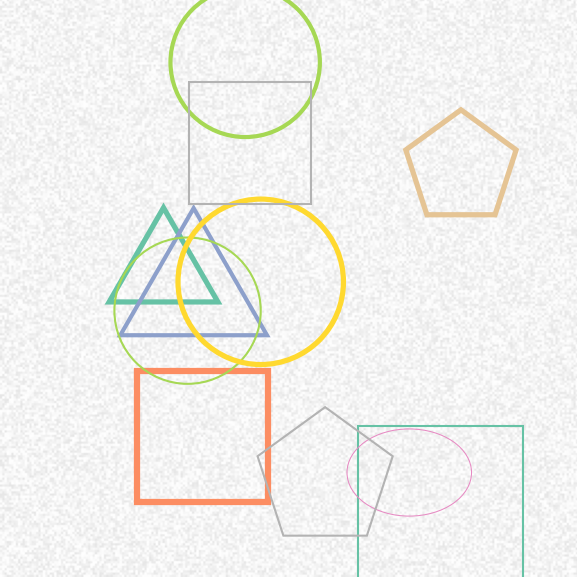[{"shape": "square", "thickness": 1, "radius": 0.71, "center": [0.763, 0.118]}, {"shape": "triangle", "thickness": 2.5, "radius": 0.54, "center": [0.283, 0.531]}, {"shape": "square", "thickness": 3, "radius": 0.57, "center": [0.35, 0.243]}, {"shape": "triangle", "thickness": 2, "radius": 0.73, "center": [0.335, 0.492]}, {"shape": "oval", "thickness": 0.5, "radius": 0.54, "center": [0.709, 0.181]}, {"shape": "circle", "thickness": 2, "radius": 0.65, "center": [0.425, 0.891]}, {"shape": "circle", "thickness": 1, "radius": 0.63, "center": [0.325, 0.461]}, {"shape": "circle", "thickness": 2.5, "radius": 0.72, "center": [0.451, 0.511]}, {"shape": "pentagon", "thickness": 2.5, "radius": 0.5, "center": [0.798, 0.709]}, {"shape": "pentagon", "thickness": 1, "radius": 0.62, "center": [0.563, 0.171]}, {"shape": "square", "thickness": 1, "radius": 0.53, "center": [0.433, 0.752]}]